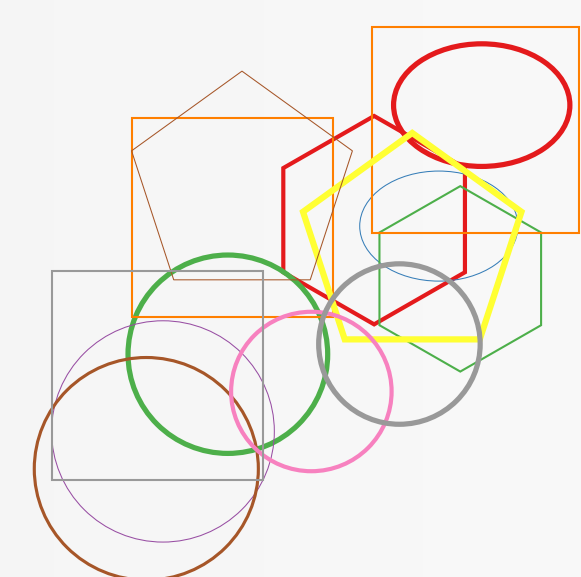[{"shape": "hexagon", "thickness": 2, "radius": 0.9, "center": [0.644, 0.618]}, {"shape": "oval", "thickness": 2.5, "radius": 0.76, "center": [0.829, 0.817]}, {"shape": "oval", "thickness": 0.5, "radius": 0.68, "center": [0.755, 0.608]}, {"shape": "hexagon", "thickness": 1, "radius": 0.8, "center": [0.792, 0.516]}, {"shape": "circle", "thickness": 2.5, "radius": 0.86, "center": [0.392, 0.386]}, {"shape": "circle", "thickness": 0.5, "radius": 0.96, "center": [0.28, 0.252]}, {"shape": "square", "thickness": 1, "radius": 0.89, "center": [0.818, 0.774]}, {"shape": "square", "thickness": 1, "radius": 0.87, "center": [0.401, 0.622]}, {"shape": "pentagon", "thickness": 3, "radius": 0.99, "center": [0.709, 0.571]}, {"shape": "circle", "thickness": 1.5, "radius": 0.96, "center": [0.252, 0.187]}, {"shape": "pentagon", "thickness": 0.5, "radius": 1.0, "center": [0.416, 0.676]}, {"shape": "circle", "thickness": 2, "radius": 0.69, "center": [0.536, 0.321]}, {"shape": "circle", "thickness": 2.5, "radius": 0.69, "center": [0.687, 0.403]}, {"shape": "square", "thickness": 1, "radius": 0.91, "center": [0.27, 0.349]}]